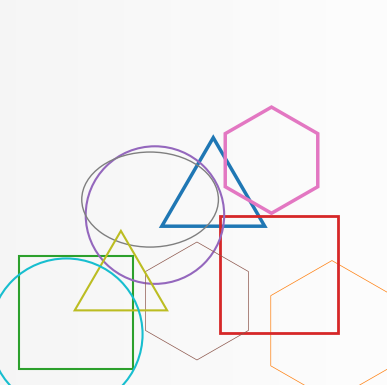[{"shape": "triangle", "thickness": 2.5, "radius": 0.77, "center": [0.55, 0.489]}, {"shape": "hexagon", "thickness": 0.5, "radius": 0.91, "center": [0.857, 0.141]}, {"shape": "square", "thickness": 1.5, "radius": 0.74, "center": [0.197, 0.188]}, {"shape": "square", "thickness": 2, "radius": 0.76, "center": [0.721, 0.288]}, {"shape": "circle", "thickness": 1.5, "radius": 0.89, "center": [0.4, 0.441]}, {"shape": "hexagon", "thickness": 0.5, "radius": 0.77, "center": [0.508, 0.218]}, {"shape": "hexagon", "thickness": 2.5, "radius": 0.69, "center": [0.701, 0.584]}, {"shape": "oval", "thickness": 1, "radius": 0.88, "center": [0.387, 0.482]}, {"shape": "triangle", "thickness": 1.5, "radius": 0.69, "center": [0.312, 0.263]}, {"shape": "circle", "thickness": 1.5, "radius": 0.98, "center": [0.171, 0.132]}]